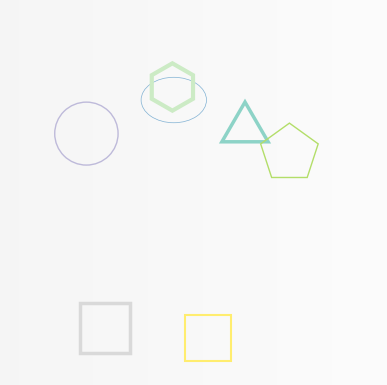[{"shape": "triangle", "thickness": 2.5, "radius": 0.34, "center": [0.632, 0.666]}, {"shape": "circle", "thickness": 1, "radius": 0.41, "center": [0.223, 0.653]}, {"shape": "oval", "thickness": 0.5, "radius": 0.42, "center": [0.448, 0.74]}, {"shape": "pentagon", "thickness": 1, "radius": 0.39, "center": [0.747, 0.602]}, {"shape": "square", "thickness": 2.5, "radius": 0.32, "center": [0.271, 0.148]}, {"shape": "hexagon", "thickness": 3, "radius": 0.31, "center": [0.445, 0.774]}, {"shape": "square", "thickness": 1.5, "radius": 0.3, "center": [0.537, 0.122]}]